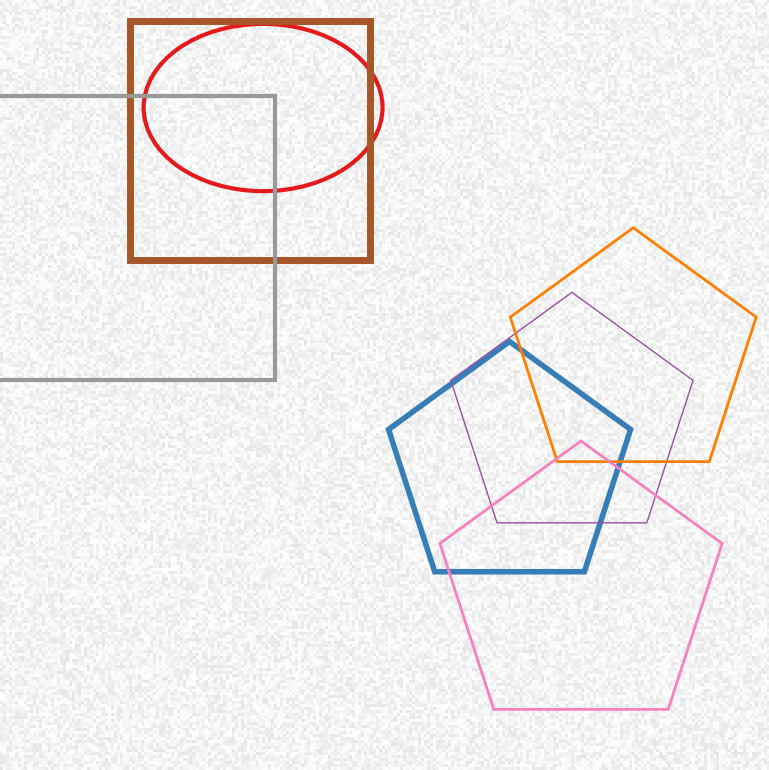[{"shape": "oval", "thickness": 1.5, "radius": 0.78, "center": [0.342, 0.86]}, {"shape": "pentagon", "thickness": 2, "radius": 0.83, "center": [0.662, 0.391]}, {"shape": "pentagon", "thickness": 0.5, "radius": 0.83, "center": [0.743, 0.455]}, {"shape": "pentagon", "thickness": 1, "radius": 0.84, "center": [0.822, 0.536]}, {"shape": "square", "thickness": 2.5, "radius": 0.78, "center": [0.325, 0.817]}, {"shape": "pentagon", "thickness": 1, "radius": 0.96, "center": [0.755, 0.235]}, {"shape": "square", "thickness": 1.5, "radius": 0.92, "center": [0.173, 0.691]}]